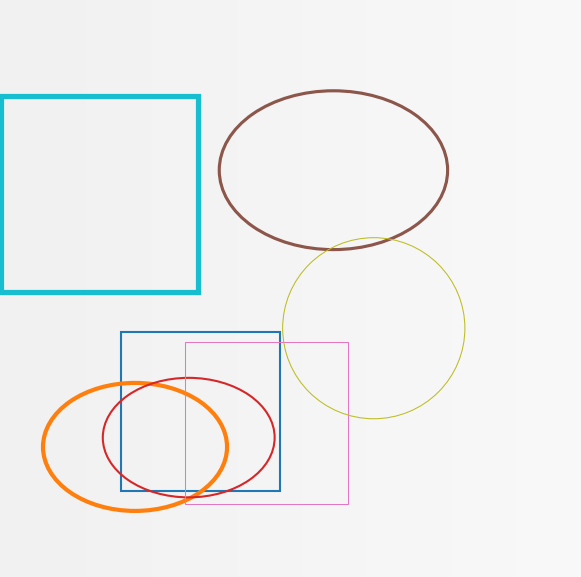[{"shape": "square", "thickness": 1, "radius": 0.69, "center": [0.345, 0.287]}, {"shape": "oval", "thickness": 2, "radius": 0.79, "center": [0.232, 0.225]}, {"shape": "oval", "thickness": 1, "radius": 0.74, "center": [0.325, 0.241]}, {"shape": "oval", "thickness": 1.5, "radius": 0.98, "center": [0.574, 0.704]}, {"shape": "square", "thickness": 0.5, "radius": 0.7, "center": [0.458, 0.266]}, {"shape": "circle", "thickness": 0.5, "radius": 0.78, "center": [0.643, 0.431]}, {"shape": "square", "thickness": 2.5, "radius": 0.85, "center": [0.171, 0.663]}]